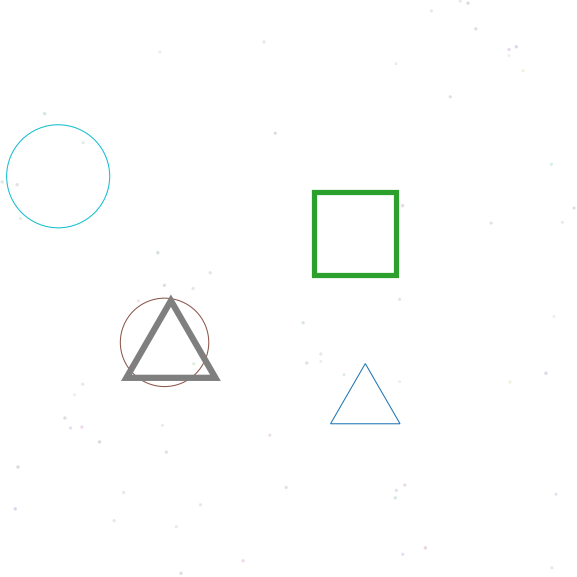[{"shape": "triangle", "thickness": 0.5, "radius": 0.35, "center": [0.633, 0.3]}, {"shape": "square", "thickness": 2.5, "radius": 0.36, "center": [0.614, 0.595]}, {"shape": "circle", "thickness": 0.5, "radius": 0.38, "center": [0.285, 0.406]}, {"shape": "triangle", "thickness": 3, "radius": 0.45, "center": [0.296, 0.389]}, {"shape": "circle", "thickness": 0.5, "radius": 0.45, "center": [0.101, 0.694]}]